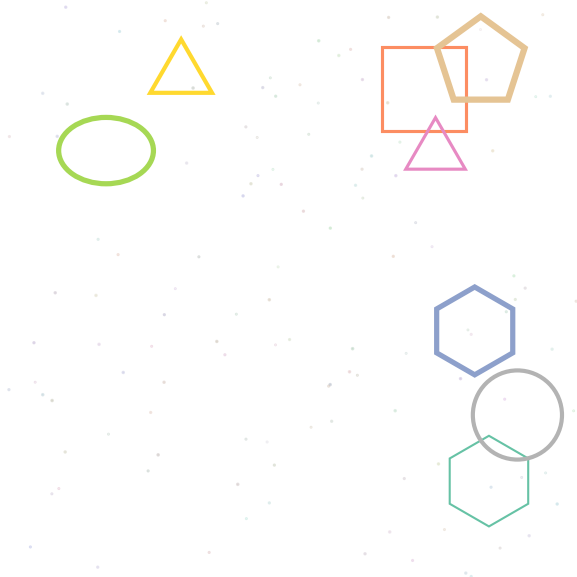[{"shape": "hexagon", "thickness": 1, "radius": 0.39, "center": [0.847, 0.166]}, {"shape": "square", "thickness": 1.5, "radius": 0.36, "center": [0.734, 0.845]}, {"shape": "hexagon", "thickness": 2.5, "radius": 0.38, "center": [0.822, 0.426]}, {"shape": "triangle", "thickness": 1.5, "radius": 0.3, "center": [0.754, 0.736]}, {"shape": "oval", "thickness": 2.5, "radius": 0.41, "center": [0.184, 0.738]}, {"shape": "triangle", "thickness": 2, "radius": 0.31, "center": [0.314, 0.869]}, {"shape": "pentagon", "thickness": 3, "radius": 0.4, "center": [0.833, 0.891]}, {"shape": "circle", "thickness": 2, "radius": 0.39, "center": [0.896, 0.281]}]